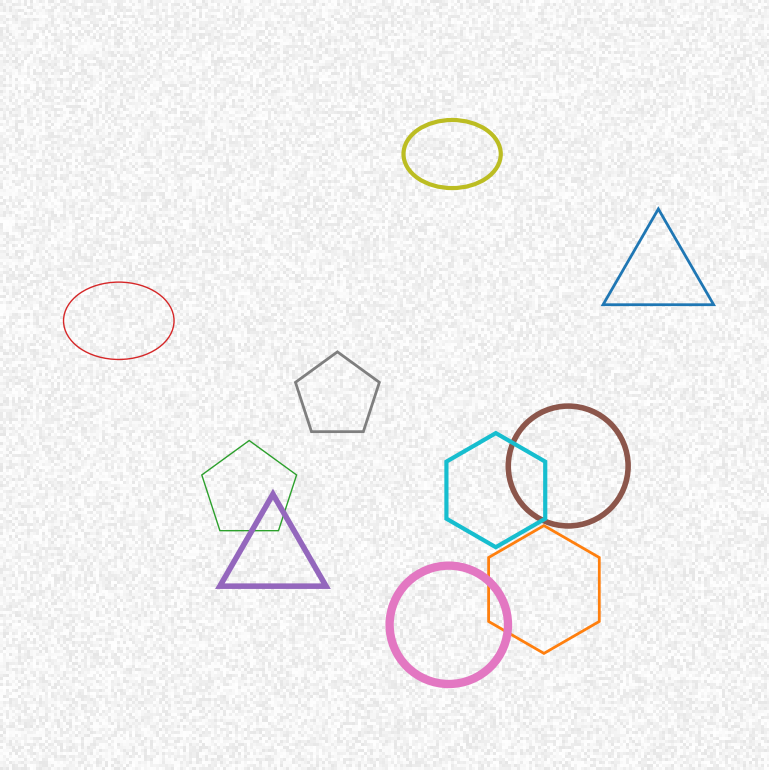[{"shape": "triangle", "thickness": 1, "radius": 0.41, "center": [0.855, 0.646]}, {"shape": "hexagon", "thickness": 1, "radius": 0.41, "center": [0.706, 0.234]}, {"shape": "pentagon", "thickness": 0.5, "radius": 0.32, "center": [0.324, 0.363]}, {"shape": "oval", "thickness": 0.5, "radius": 0.36, "center": [0.154, 0.583]}, {"shape": "triangle", "thickness": 2, "radius": 0.4, "center": [0.354, 0.279]}, {"shape": "circle", "thickness": 2, "radius": 0.39, "center": [0.738, 0.395]}, {"shape": "circle", "thickness": 3, "radius": 0.38, "center": [0.583, 0.189]}, {"shape": "pentagon", "thickness": 1, "radius": 0.29, "center": [0.438, 0.486]}, {"shape": "oval", "thickness": 1.5, "radius": 0.32, "center": [0.587, 0.8]}, {"shape": "hexagon", "thickness": 1.5, "radius": 0.37, "center": [0.644, 0.363]}]